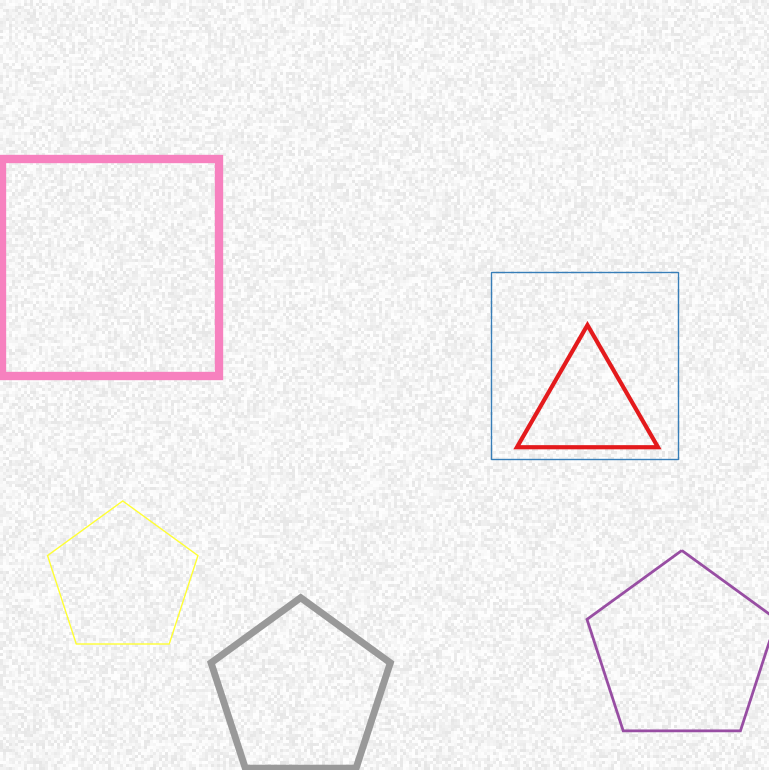[{"shape": "triangle", "thickness": 1.5, "radius": 0.53, "center": [0.763, 0.472]}, {"shape": "square", "thickness": 0.5, "radius": 0.61, "center": [0.759, 0.525]}, {"shape": "pentagon", "thickness": 1, "radius": 0.65, "center": [0.885, 0.156]}, {"shape": "pentagon", "thickness": 0.5, "radius": 0.51, "center": [0.159, 0.247]}, {"shape": "square", "thickness": 3, "radius": 0.7, "center": [0.144, 0.653]}, {"shape": "pentagon", "thickness": 2.5, "radius": 0.61, "center": [0.391, 0.101]}]